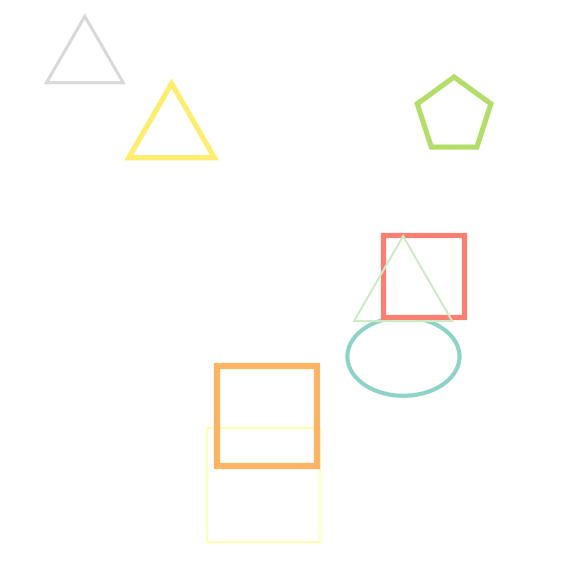[{"shape": "oval", "thickness": 2, "radius": 0.49, "center": [0.699, 0.382]}, {"shape": "square", "thickness": 1, "radius": 0.49, "center": [0.457, 0.16]}, {"shape": "square", "thickness": 2.5, "radius": 0.35, "center": [0.733, 0.521]}, {"shape": "square", "thickness": 3, "radius": 0.44, "center": [0.462, 0.279]}, {"shape": "pentagon", "thickness": 2.5, "radius": 0.34, "center": [0.786, 0.799]}, {"shape": "triangle", "thickness": 1.5, "radius": 0.38, "center": [0.147, 0.894]}, {"shape": "triangle", "thickness": 1, "radius": 0.49, "center": [0.698, 0.492]}, {"shape": "triangle", "thickness": 2.5, "radius": 0.43, "center": [0.297, 0.769]}]